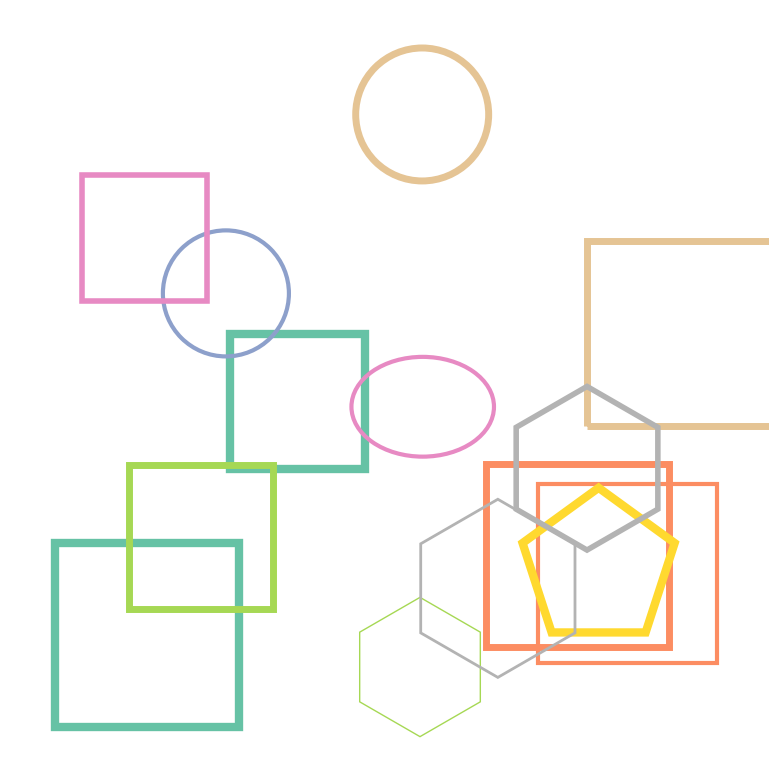[{"shape": "square", "thickness": 3, "radius": 0.6, "center": [0.191, 0.175]}, {"shape": "square", "thickness": 3, "radius": 0.44, "center": [0.386, 0.479]}, {"shape": "square", "thickness": 2.5, "radius": 0.59, "center": [0.75, 0.279]}, {"shape": "square", "thickness": 1.5, "radius": 0.58, "center": [0.815, 0.255]}, {"shape": "circle", "thickness": 1.5, "radius": 0.41, "center": [0.293, 0.619]}, {"shape": "oval", "thickness": 1.5, "radius": 0.46, "center": [0.549, 0.472]}, {"shape": "square", "thickness": 2, "radius": 0.41, "center": [0.188, 0.691]}, {"shape": "hexagon", "thickness": 0.5, "radius": 0.45, "center": [0.545, 0.134]}, {"shape": "square", "thickness": 2.5, "radius": 0.47, "center": [0.261, 0.303]}, {"shape": "pentagon", "thickness": 3, "radius": 0.52, "center": [0.777, 0.263]}, {"shape": "square", "thickness": 2.5, "radius": 0.6, "center": [0.883, 0.567]}, {"shape": "circle", "thickness": 2.5, "radius": 0.43, "center": [0.548, 0.851]}, {"shape": "hexagon", "thickness": 1, "radius": 0.58, "center": [0.647, 0.236]}, {"shape": "hexagon", "thickness": 2, "radius": 0.53, "center": [0.762, 0.392]}]